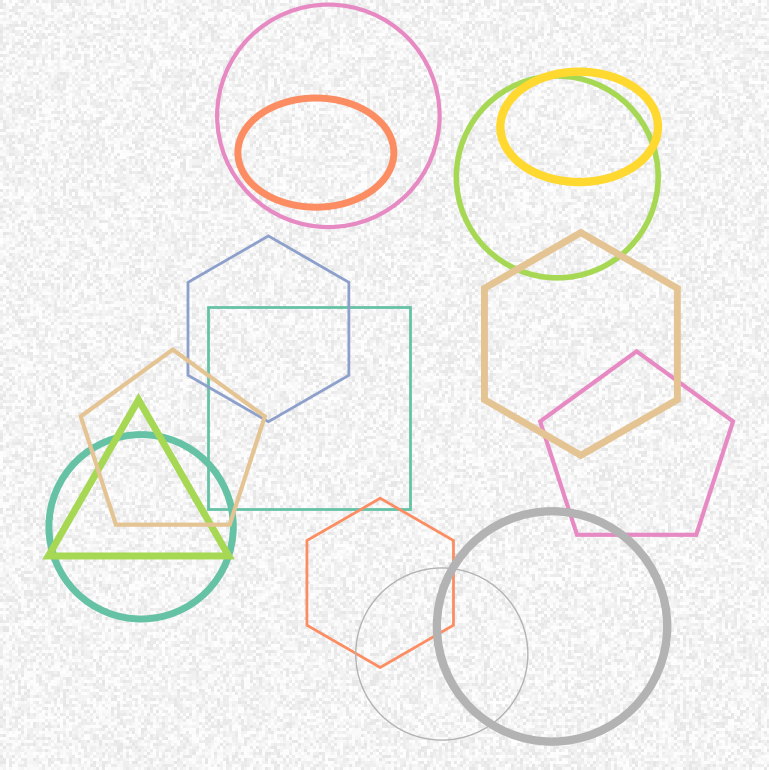[{"shape": "circle", "thickness": 2.5, "radius": 0.6, "center": [0.183, 0.316]}, {"shape": "square", "thickness": 1, "radius": 0.66, "center": [0.402, 0.47]}, {"shape": "hexagon", "thickness": 1, "radius": 0.55, "center": [0.494, 0.243]}, {"shape": "oval", "thickness": 2.5, "radius": 0.51, "center": [0.41, 0.802]}, {"shape": "hexagon", "thickness": 1, "radius": 0.6, "center": [0.349, 0.573]}, {"shape": "pentagon", "thickness": 1.5, "radius": 0.66, "center": [0.827, 0.412]}, {"shape": "circle", "thickness": 1.5, "radius": 0.72, "center": [0.426, 0.85]}, {"shape": "triangle", "thickness": 2.5, "radius": 0.68, "center": [0.18, 0.346]}, {"shape": "circle", "thickness": 2, "radius": 0.66, "center": [0.724, 0.77]}, {"shape": "oval", "thickness": 3, "radius": 0.51, "center": [0.752, 0.835]}, {"shape": "hexagon", "thickness": 2.5, "radius": 0.72, "center": [0.754, 0.553]}, {"shape": "pentagon", "thickness": 1.5, "radius": 0.63, "center": [0.224, 0.42]}, {"shape": "circle", "thickness": 3, "radius": 0.75, "center": [0.717, 0.186]}, {"shape": "circle", "thickness": 0.5, "radius": 0.56, "center": [0.574, 0.151]}]